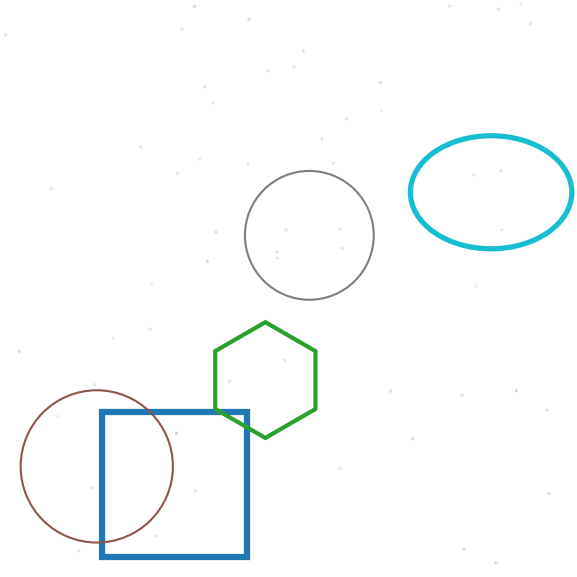[{"shape": "square", "thickness": 3, "radius": 0.63, "center": [0.302, 0.161]}, {"shape": "hexagon", "thickness": 2, "radius": 0.5, "center": [0.459, 0.341]}, {"shape": "circle", "thickness": 1, "radius": 0.66, "center": [0.168, 0.192]}, {"shape": "circle", "thickness": 1, "radius": 0.56, "center": [0.536, 0.592]}, {"shape": "oval", "thickness": 2.5, "radius": 0.7, "center": [0.85, 0.666]}]